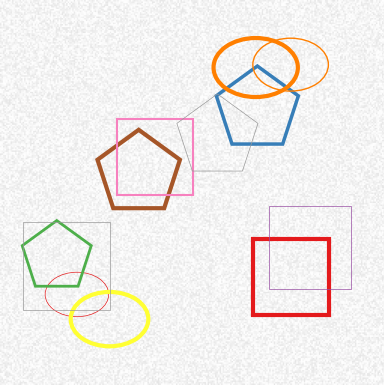[{"shape": "oval", "thickness": 0.5, "radius": 0.41, "center": [0.2, 0.235]}, {"shape": "square", "thickness": 3, "radius": 0.49, "center": [0.755, 0.281]}, {"shape": "pentagon", "thickness": 2.5, "radius": 0.56, "center": [0.668, 0.716]}, {"shape": "pentagon", "thickness": 2, "radius": 0.47, "center": [0.147, 0.333]}, {"shape": "square", "thickness": 0.5, "radius": 0.53, "center": [0.805, 0.357]}, {"shape": "oval", "thickness": 1, "radius": 0.49, "center": [0.755, 0.832]}, {"shape": "oval", "thickness": 3, "radius": 0.55, "center": [0.664, 0.825]}, {"shape": "oval", "thickness": 3, "radius": 0.5, "center": [0.284, 0.171]}, {"shape": "pentagon", "thickness": 3, "radius": 0.56, "center": [0.36, 0.55]}, {"shape": "square", "thickness": 1.5, "radius": 0.49, "center": [0.403, 0.593]}, {"shape": "pentagon", "thickness": 0.5, "radius": 0.55, "center": [0.565, 0.645]}, {"shape": "square", "thickness": 0.5, "radius": 0.57, "center": [0.173, 0.309]}]